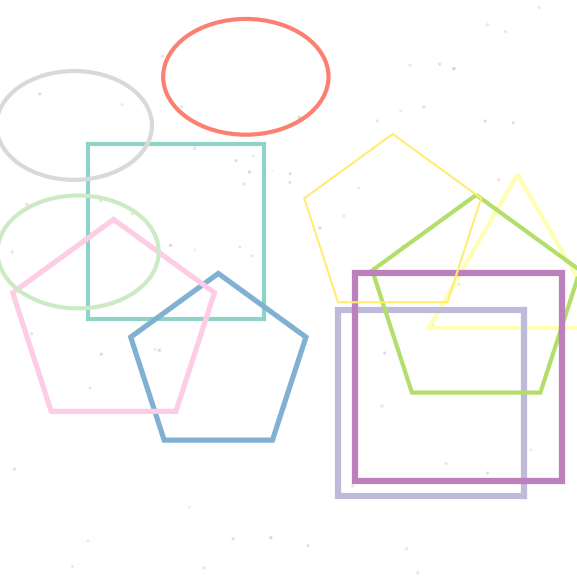[{"shape": "square", "thickness": 2, "radius": 0.76, "center": [0.305, 0.598]}, {"shape": "triangle", "thickness": 2, "radius": 0.89, "center": [0.896, 0.52]}, {"shape": "square", "thickness": 3, "radius": 0.8, "center": [0.746, 0.301]}, {"shape": "oval", "thickness": 2, "radius": 0.72, "center": [0.426, 0.866]}, {"shape": "pentagon", "thickness": 2.5, "radius": 0.8, "center": [0.378, 0.366]}, {"shape": "pentagon", "thickness": 2, "radius": 0.95, "center": [0.825, 0.472]}, {"shape": "pentagon", "thickness": 2.5, "radius": 0.92, "center": [0.197, 0.435]}, {"shape": "oval", "thickness": 2, "radius": 0.67, "center": [0.129, 0.782]}, {"shape": "square", "thickness": 3, "radius": 0.9, "center": [0.794, 0.347]}, {"shape": "oval", "thickness": 2, "radius": 0.7, "center": [0.135, 0.563]}, {"shape": "pentagon", "thickness": 1, "radius": 0.81, "center": [0.68, 0.606]}]